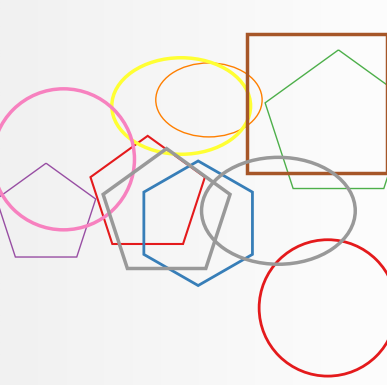[{"shape": "pentagon", "thickness": 1.5, "radius": 0.78, "center": [0.381, 0.492]}, {"shape": "circle", "thickness": 2, "radius": 0.89, "center": [0.846, 0.2]}, {"shape": "hexagon", "thickness": 2, "radius": 0.81, "center": [0.511, 0.42]}, {"shape": "pentagon", "thickness": 1, "radius": 1.0, "center": [0.873, 0.671]}, {"shape": "pentagon", "thickness": 1, "radius": 0.67, "center": [0.119, 0.441]}, {"shape": "oval", "thickness": 1, "radius": 0.69, "center": [0.539, 0.74]}, {"shape": "oval", "thickness": 2.5, "radius": 0.9, "center": [0.468, 0.725]}, {"shape": "square", "thickness": 2.5, "radius": 0.9, "center": [0.818, 0.731]}, {"shape": "circle", "thickness": 2.5, "radius": 0.92, "center": [0.164, 0.586]}, {"shape": "oval", "thickness": 2.5, "radius": 0.99, "center": [0.718, 0.452]}, {"shape": "pentagon", "thickness": 2.5, "radius": 0.86, "center": [0.43, 0.442]}]